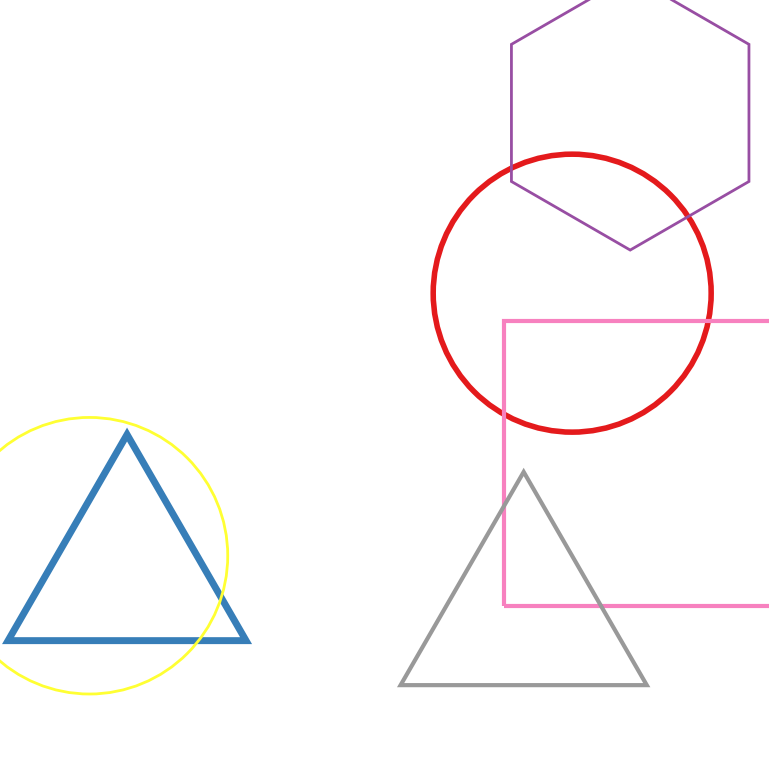[{"shape": "circle", "thickness": 2, "radius": 0.9, "center": [0.743, 0.619]}, {"shape": "triangle", "thickness": 2.5, "radius": 0.89, "center": [0.165, 0.257]}, {"shape": "hexagon", "thickness": 1, "radius": 0.89, "center": [0.818, 0.853]}, {"shape": "circle", "thickness": 1, "radius": 0.9, "center": [0.116, 0.278]}, {"shape": "square", "thickness": 1.5, "radius": 0.93, "center": [0.84, 0.398]}, {"shape": "triangle", "thickness": 1.5, "radius": 0.92, "center": [0.68, 0.202]}]